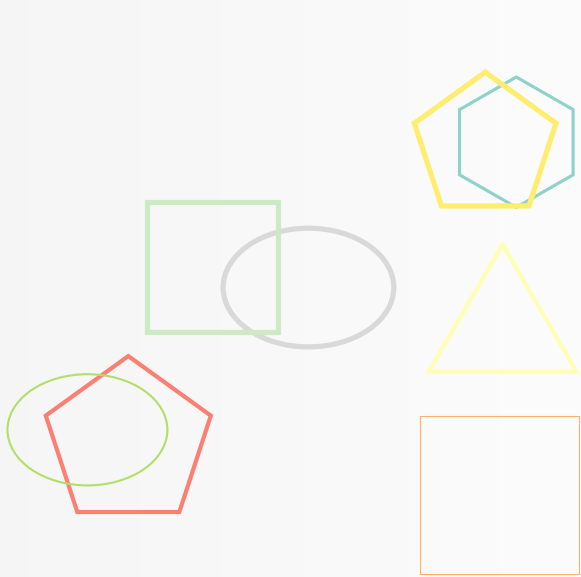[{"shape": "hexagon", "thickness": 1.5, "radius": 0.56, "center": [0.888, 0.753]}, {"shape": "triangle", "thickness": 2, "radius": 0.73, "center": [0.865, 0.429]}, {"shape": "pentagon", "thickness": 2, "radius": 0.75, "center": [0.221, 0.233]}, {"shape": "square", "thickness": 0.5, "radius": 0.69, "center": [0.86, 0.142]}, {"shape": "oval", "thickness": 1, "radius": 0.69, "center": [0.15, 0.255]}, {"shape": "oval", "thickness": 2.5, "radius": 0.73, "center": [0.531, 0.501]}, {"shape": "square", "thickness": 2.5, "radius": 0.56, "center": [0.366, 0.536]}, {"shape": "pentagon", "thickness": 2.5, "radius": 0.64, "center": [0.835, 0.746]}]